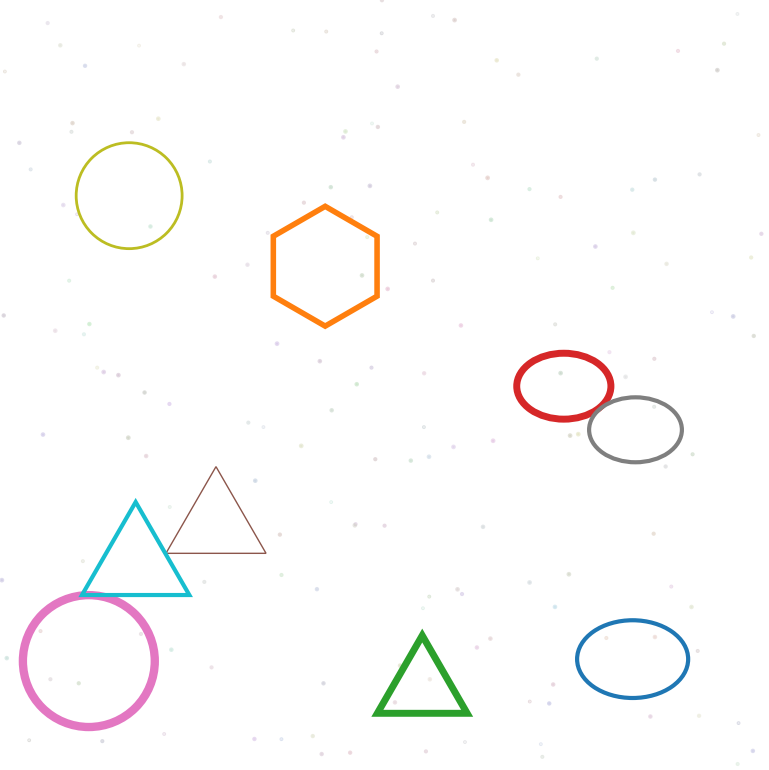[{"shape": "oval", "thickness": 1.5, "radius": 0.36, "center": [0.822, 0.144]}, {"shape": "hexagon", "thickness": 2, "radius": 0.39, "center": [0.422, 0.654]}, {"shape": "triangle", "thickness": 2.5, "radius": 0.34, "center": [0.548, 0.107]}, {"shape": "oval", "thickness": 2.5, "radius": 0.31, "center": [0.732, 0.498]}, {"shape": "triangle", "thickness": 0.5, "radius": 0.38, "center": [0.281, 0.319]}, {"shape": "circle", "thickness": 3, "radius": 0.43, "center": [0.115, 0.141]}, {"shape": "oval", "thickness": 1.5, "radius": 0.3, "center": [0.825, 0.442]}, {"shape": "circle", "thickness": 1, "radius": 0.34, "center": [0.168, 0.746]}, {"shape": "triangle", "thickness": 1.5, "radius": 0.4, "center": [0.176, 0.267]}]